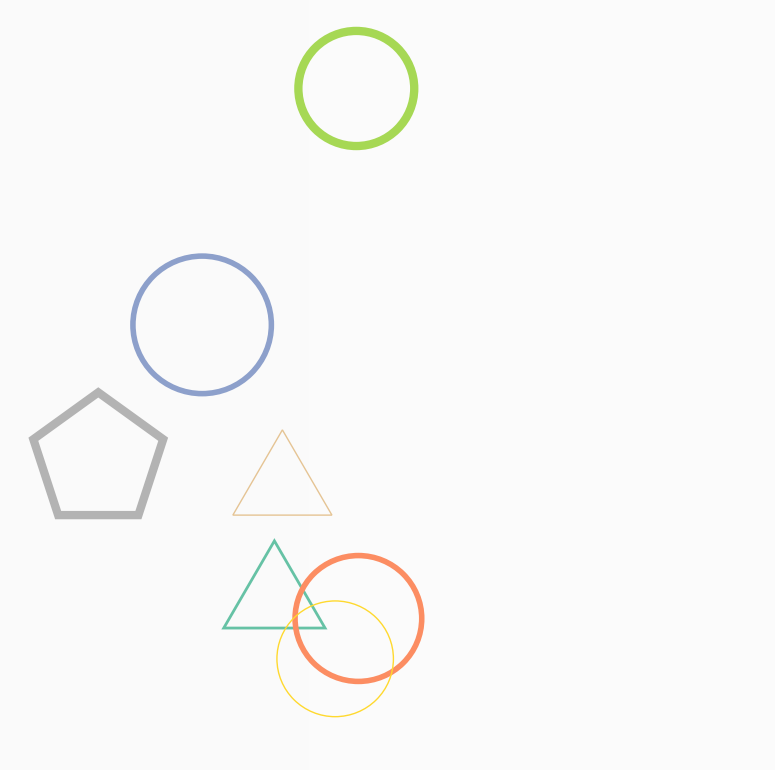[{"shape": "triangle", "thickness": 1, "radius": 0.38, "center": [0.354, 0.222]}, {"shape": "circle", "thickness": 2, "radius": 0.41, "center": [0.462, 0.197]}, {"shape": "circle", "thickness": 2, "radius": 0.45, "center": [0.261, 0.578]}, {"shape": "circle", "thickness": 3, "radius": 0.37, "center": [0.46, 0.885]}, {"shape": "circle", "thickness": 0.5, "radius": 0.38, "center": [0.432, 0.144]}, {"shape": "triangle", "thickness": 0.5, "radius": 0.37, "center": [0.364, 0.368]}, {"shape": "pentagon", "thickness": 3, "radius": 0.44, "center": [0.127, 0.402]}]